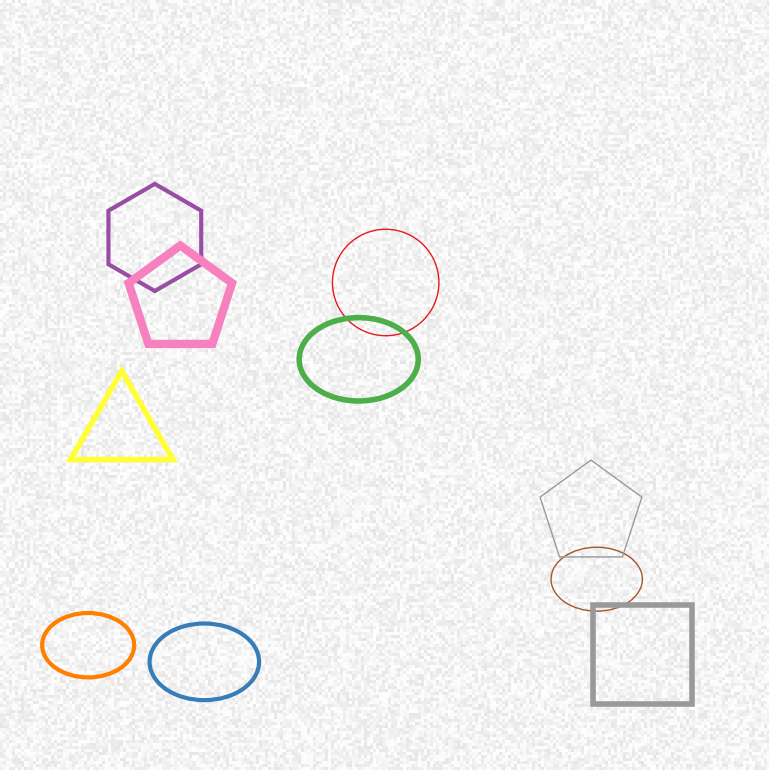[{"shape": "circle", "thickness": 0.5, "radius": 0.35, "center": [0.501, 0.633]}, {"shape": "oval", "thickness": 1.5, "radius": 0.36, "center": [0.265, 0.14]}, {"shape": "oval", "thickness": 2, "radius": 0.39, "center": [0.466, 0.533]}, {"shape": "hexagon", "thickness": 1.5, "radius": 0.35, "center": [0.201, 0.692]}, {"shape": "oval", "thickness": 1.5, "radius": 0.3, "center": [0.115, 0.162]}, {"shape": "triangle", "thickness": 2, "radius": 0.38, "center": [0.158, 0.442]}, {"shape": "oval", "thickness": 0.5, "radius": 0.3, "center": [0.775, 0.248]}, {"shape": "pentagon", "thickness": 3, "radius": 0.35, "center": [0.234, 0.611]}, {"shape": "square", "thickness": 2, "radius": 0.32, "center": [0.835, 0.149]}, {"shape": "pentagon", "thickness": 0.5, "radius": 0.35, "center": [0.767, 0.333]}]